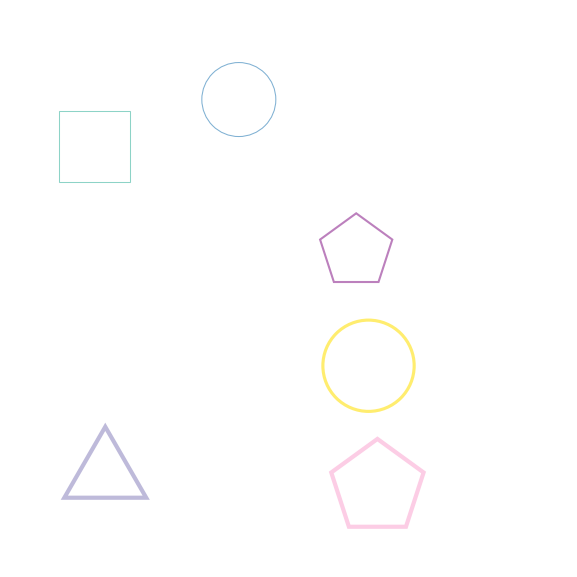[{"shape": "square", "thickness": 0.5, "radius": 0.31, "center": [0.163, 0.745]}, {"shape": "triangle", "thickness": 2, "radius": 0.41, "center": [0.182, 0.178]}, {"shape": "circle", "thickness": 0.5, "radius": 0.32, "center": [0.414, 0.827]}, {"shape": "pentagon", "thickness": 2, "radius": 0.42, "center": [0.654, 0.155]}, {"shape": "pentagon", "thickness": 1, "radius": 0.33, "center": [0.617, 0.564]}, {"shape": "circle", "thickness": 1.5, "radius": 0.4, "center": [0.638, 0.366]}]